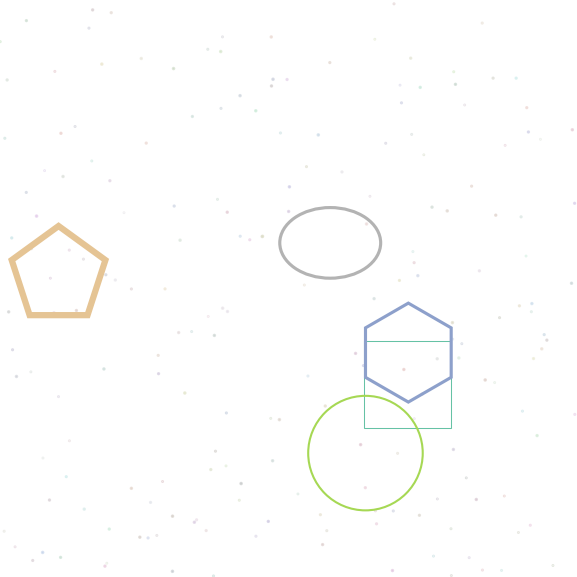[{"shape": "square", "thickness": 0.5, "radius": 0.37, "center": [0.706, 0.333]}, {"shape": "hexagon", "thickness": 1.5, "radius": 0.43, "center": [0.707, 0.389]}, {"shape": "circle", "thickness": 1, "radius": 0.5, "center": [0.633, 0.215]}, {"shape": "pentagon", "thickness": 3, "radius": 0.43, "center": [0.101, 0.522]}, {"shape": "oval", "thickness": 1.5, "radius": 0.44, "center": [0.572, 0.579]}]